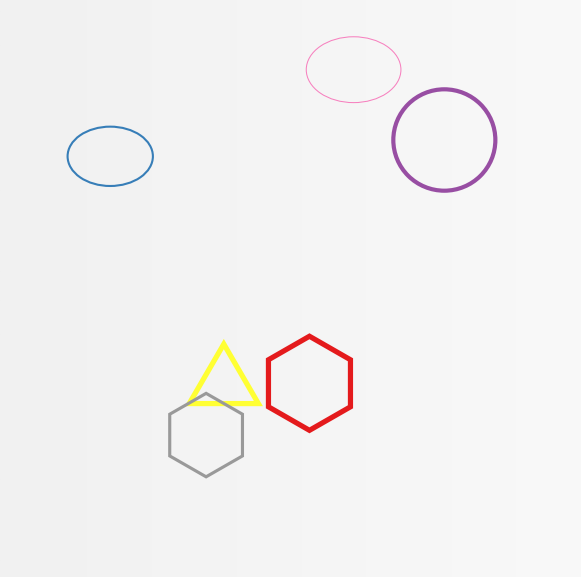[{"shape": "hexagon", "thickness": 2.5, "radius": 0.41, "center": [0.532, 0.335]}, {"shape": "oval", "thickness": 1, "radius": 0.37, "center": [0.19, 0.728]}, {"shape": "circle", "thickness": 2, "radius": 0.44, "center": [0.764, 0.757]}, {"shape": "triangle", "thickness": 2.5, "radius": 0.34, "center": [0.385, 0.335]}, {"shape": "oval", "thickness": 0.5, "radius": 0.41, "center": [0.608, 0.878]}, {"shape": "hexagon", "thickness": 1.5, "radius": 0.36, "center": [0.355, 0.246]}]